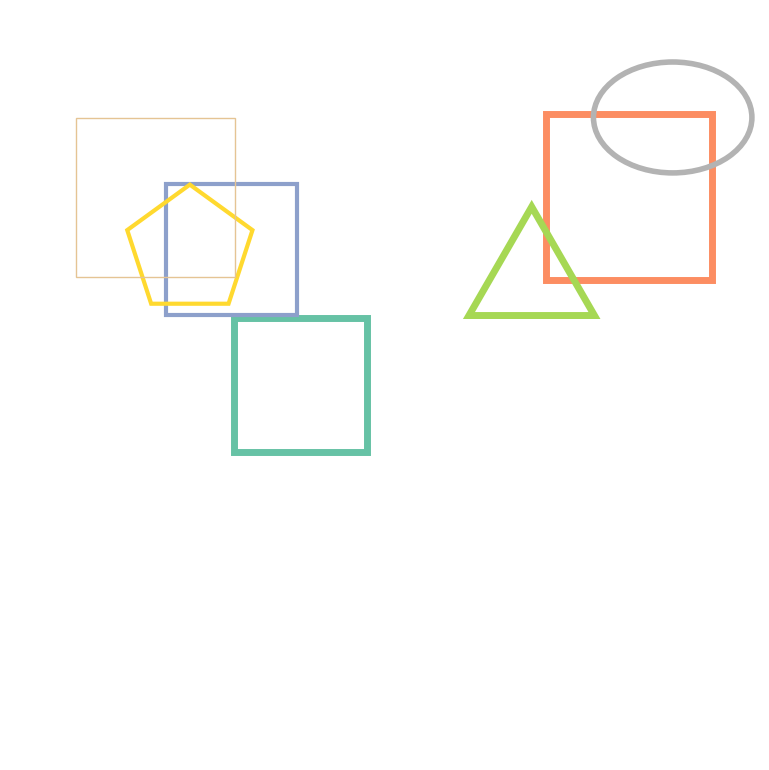[{"shape": "square", "thickness": 2.5, "radius": 0.43, "center": [0.39, 0.5]}, {"shape": "square", "thickness": 2.5, "radius": 0.54, "center": [0.817, 0.744]}, {"shape": "square", "thickness": 1.5, "radius": 0.42, "center": [0.301, 0.676]}, {"shape": "triangle", "thickness": 2.5, "radius": 0.47, "center": [0.691, 0.637]}, {"shape": "pentagon", "thickness": 1.5, "radius": 0.43, "center": [0.247, 0.675]}, {"shape": "square", "thickness": 0.5, "radius": 0.51, "center": [0.202, 0.744]}, {"shape": "oval", "thickness": 2, "radius": 0.51, "center": [0.874, 0.847]}]